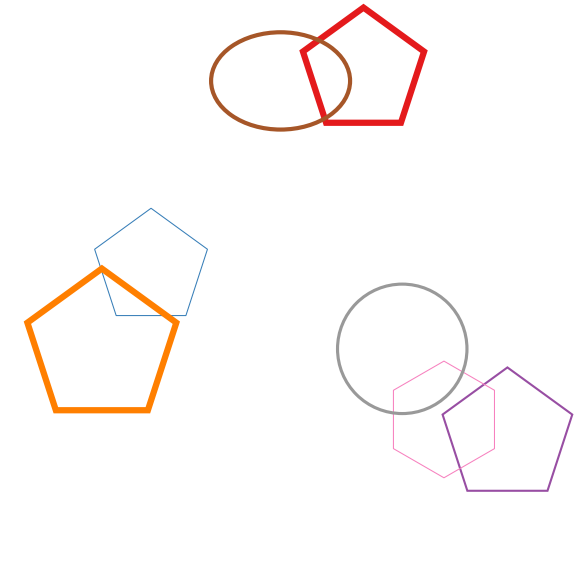[{"shape": "pentagon", "thickness": 3, "radius": 0.55, "center": [0.629, 0.876]}, {"shape": "pentagon", "thickness": 0.5, "radius": 0.51, "center": [0.262, 0.536]}, {"shape": "pentagon", "thickness": 1, "radius": 0.59, "center": [0.879, 0.245]}, {"shape": "pentagon", "thickness": 3, "radius": 0.68, "center": [0.176, 0.398]}, {"shape": "oval", "thickness": 2, "radius": 0.6, "center": [0.486, 0.859]}, {"shape": "hexagon", "thickness": 0.5, "radius": 0.51, "center": [0.769, 0.273]}, {"shape": "circle", "thickness": 1.5, "radius": 0.56, "center": [0.697, 0.395]}]